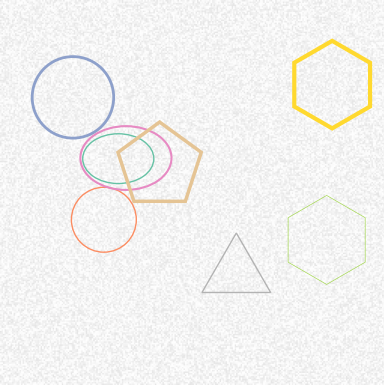[{"shape": "oval", "thickness": 1, "radius": 0.46, "center": [0.307, 0.588]}, {"shape": "circle", "thickness": 1, "radius": 0.42, "center": [0.27, 0.429]}, {"shape": "circle", "thickness": 2, "radius": 0.53, "center": [0.189, 0.747]}, {"shape": "oval", "thickness": 1.5, "radius": 0.59, "center": [0.327, 0.59]}, {"shape": "hexagon", "thickness": 0.5, "radius": 0.58, "center": [0.848, 0.377]}, {"shape": "hexagon", "thickness": 3, "radius": 0.57, "center": [0.863, 0.78]}, {"shape": "pentagon", "thickness": 2.5, "radius": 0.57, "center": [0.415, 0.569]}, {"shape": "triangle", "thickness": 1, "radius": 0.51, "center": [0.614, 0.292]}]